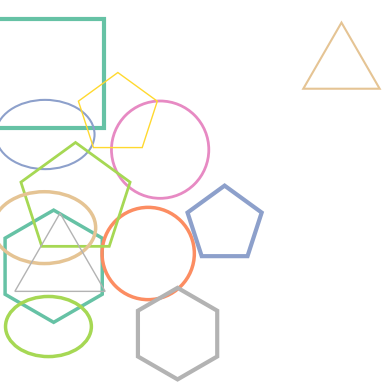[{"shape": "hexagon", "thickness": 2.5, "radius": 0.73, "center": [0.139, 0.309]}, {"shape": "square", "thickness": 3, "radius": 0.71, "center": [0.128, 0.81]}, {"shape": "circle", "thickness": 2.5, "radius": 0.6, "center": [0.385, 0.342]}, {"shape": "pentagon", "thickness": 3, "radius": 0.51, "center": [0.583, 0.417]}, {"shape": "oval", "thickness": 1.5, "radius": 0.64, "center": [0.117, 0.651]}, {"shape": "circle", "thickness": 2, "radius": 0.63, "center": [0.416, 0.611]}, {"shape": "pentagon", "thickness": 2, "radius": 0.75, "center": [0.196, 0.481]}, {"shape": "oval", "thickness": 2.5, "radius": 0.56, "center": [0.126, 0.152]}, {"shape": "pentagon", "thickness": 1, "radius": 0.54, "center": [0.306, 0.704]}, {"shape": "triangle", "thickness": 1.5, "radius": 0.57, "center": [0.887, 0.827]}, {"shape": "oval", "thickness": 2.5, "radius": 0.67, "center": [0.115, 0.409]}, {"shape": "hexagon", "thickness": 3, "radius": 0.59, "center": [0.461, 0.133]}, {"shape": "triangle", "thickness": 1, "radius": 0.68, "center": [0.156, 0.311]}]